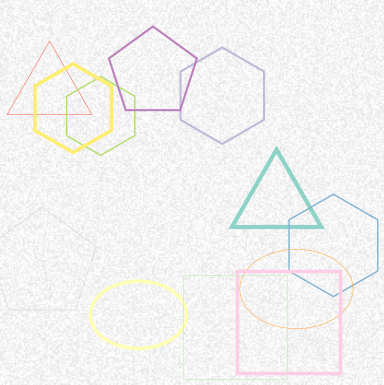[{"shape": "triangle", "thickness": 3, "radius": 0.67, "center": [0.718, 0.477]}, {"shape": "oval", "thickness": 2.5, "radius": 0.62, "center": [0.36, 0.182]}, {"shape": "hexagon", "thickness": 1.5, "radius": 0.63, "center": [0.577, 0.751]}, {"shape": "triangle", "thickness": 0.5, "radius": 0.64, "center": [0.129, 0.766]}, {"shape": "hexagon", "thickness": 1, "radius": 0.66, "center": [0.866, 0.363]}, {"shape": "oval", "thickness": 0.5, "radius": 0.74, "center": [0.77, 0.249]}, {"shape": "hexagon", "thickness": 1, "radius": 0.51, "center": [0.262, 0.699]}, {"shape": "square", "thickness": 2.5, "radius": 0.67, "center": [0.749, 0.163]}, {"shape": "pentagon", "thickness": 0.5, "radius": 0.74, "center": [0.109, 0.314]}, {"shape": "pentagon", "thickness": 1.5, "radius": 0.6, "center": [0.397, 0.811]}, {"shape": "square", "thickness": 0.5, "radius": 0.67, "center": [0.611, 0.151]}, {"shape": "hexagon", "thickness": 2.5, "radius": 0.57, "center": [0.19, 0.719]}]